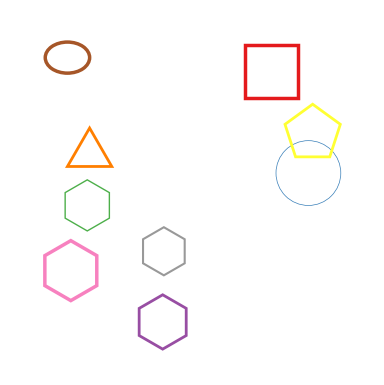[{"shape": "square", "thickness": 2.5, "radius": 0.34, "center": [0.706, 0.814]}, {"shape": "circle", "thickness": 0.5, "radius": 0.42, "center": [0.801, 0.551]}, {"shape": "hexagon", "thickness": 1, "radius": 0.33, "center": [0.227, 0.467]}, {"shape": "hexagon", "thickness": 2, "radius": 0.35, "center": [0.423, 0.164]}, {"shape": "triangle", "thickness": 2, "radius": 0.33, "center": [0.233, 0.601]}, {"shape": "pentagon", "thickness": 2, "radius": 0.38, "center": [0.812, 0.654]}, {"shape": "oval", "thickness": 2.5, "radius": 0.29, "center": [0.175, 0.85]}, {"shape": "hexagon", "thickness": 2.5, "radius": 0.39, "center": [0.184, 0.297]}, {"shape": "hexagon", "thickness": 1.5, "radius": 0.31, "center": [0.426, 0.347]}]